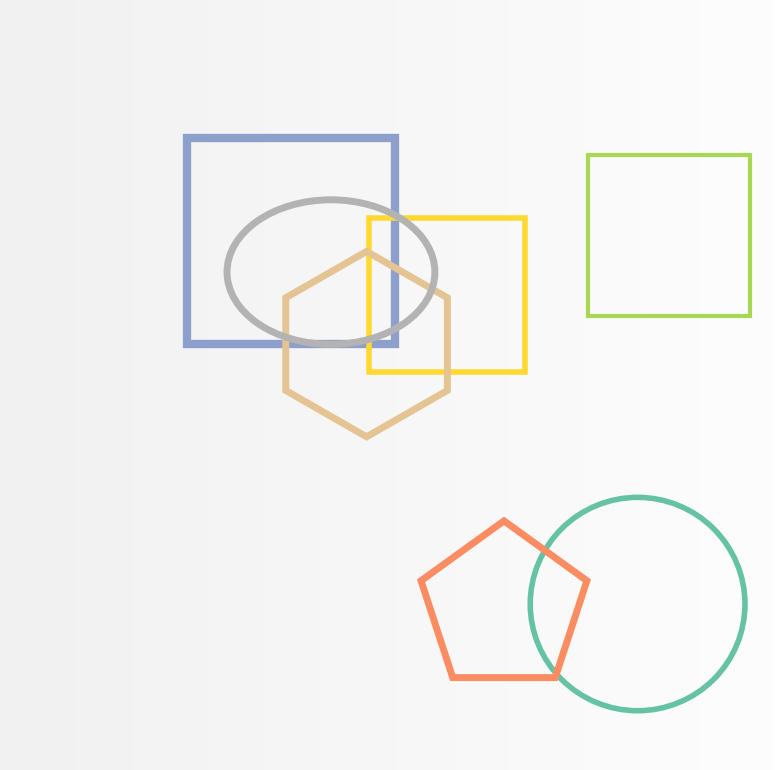[{"shape": "circle", "thickness": 2, "radius": 0.69, "center": [0.823, 0.216]}, {"shape": "pentagon", "thickness": 2.5, "radius": 0.56, "center": [0.65, 0.211]}, {"shape": "square", "thickness": 3, "radius": 0.67, "center": [0.375, 0.687]}, {"shape": "square", "thickness": 1.5, "radius": 0.52, "center": [0.863, 0.694]}, {"shape": "square", "thickness": 2, "radius": 0.5, "center": [0.577, 0.617]}, {"shape": "hexagon", "thickness": 2.5, "radius": 0.6, "center": [0.473, 0.553]}, {"shape": "oval", "thickness": 2.5, "radius": 0.67, "center": [0.427, 0.647]}]